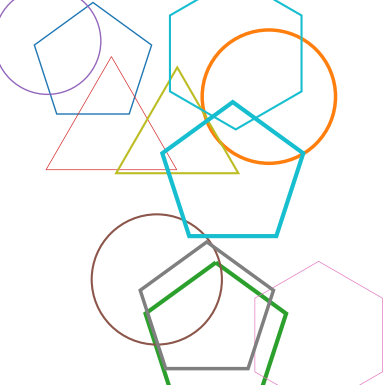[{"shape": "pentagon", "thickness": 1, "radius": 0.8, "center": [0.241, 0.833]}, {"shape": "circle", "thickness": 2.5, "radius": 0.87, "center": [0.698, 0.749]}, {"shape": "pentagon", "thickness": 3, "radius": 0.96, "center": [0.561, 0.126]}, {"shape": "triangle", "thickness": 0.5, "radius": 0.98, "center": [0.289, 0.657]}, {"shape": "circle", "thickness": 1, "radius": 0.69, "center": [0.123, 0.893]}, {"shape": "circle", "thickness": 1.5, "radius": 0.85, "center": [0.407, 0.274]}, {"shape": "hexagon", "thickness": 0.5, "radius": 0.96, "center": [0.828, 0.13]}, {"shape": "pentagon", "thickness": 2.5, "radius": 0.91, "center": [0.537, 0.19]}, {"shape": "triangle", "thickness": 1.5, "radius": 0.92, "center": [0.46, 0.642]}, {"shape": "hexagon", "thickness": 1.5, "radius": 0.99, "center": [0.612, 0.861]}, {"shape": "pentagon", "thickness": 3, "radius": 0.96, "center": [0.605, 0.542]}]